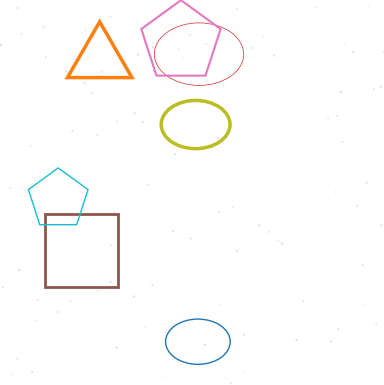[{"shape": "oval", "thickness": 1, "radius": 0.42, "center": [0.514, 0.112]}, {"shape": "triangle", "thickness": 2.5, "radius": 0.48, "center": [0.259, 0.847]}, {"shape": "oval", "thickness": 0.5, "radius": 0.58, "center": [0.517, 0.859]}, {"shape": "square", "thickness": 2, "radius": 0.47, "center": [0.211, 0.35]}, {"shape": "pentagon", "thickness": 1.5, "radius": 0.54, "center": [0.47, 0.891]}, {"shape": "oval", "thickness": 2.5, "radius": 0.45, "center": [0.508, 0.677]}, {"shape": "pentagon", "thickness": 1, "radius": 0.41, "center": [0.151, 0.482]}]